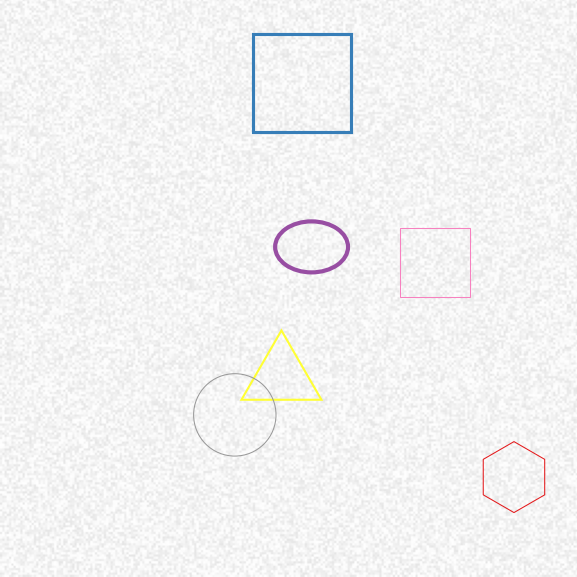[{"shape": "hexagon", "thickness": 0.5, "radius": 0.31, "center": [0.89, 0.173]}, {"shape": "square", "thickness": 1.5, "radius": 0.42, "center": [0.524, 0.855]}, {"shape": "oval", "thickness": 2, "radius": 0.32, "center": [0.54, 0.572]}, {"shape": "triangle", "thickness": 1, "radius": 0.4, "center": [0.487, 0.347]}, {"shape": "square", "thickness": 0.5, "radius": 0.3, "center": [0.753, 0.544]}, {"shape": "circle", "thickness": 0.5, "radius": 0.36, "center": [0.407, 0.281]}]